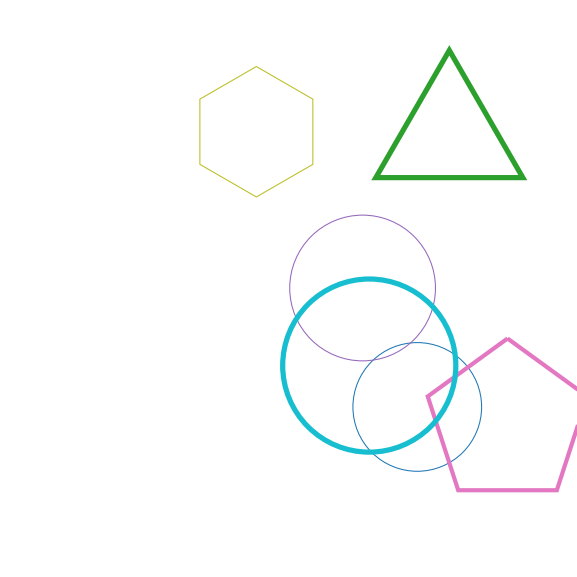[{"shape": "circle", "thickness": 0.5, "radius": 0.56, "center": [0.723, 0.294]}, {"shape": "triangle", "thickness": 2.5, "radius": 0.73, "center": [0.778, 0.765]}, {"shape": "circle", "thickness": 0.5, "radius": 0.63, "center": [0.628, 0.5]}, {"shape": "pentagon", "thickness": 2, "radius": 0.73, "center": [0.879, 0.268]}, {"shape": "hexagon", "thickness": 0.5, "radius": 0.56, "center": [0.444, 0.771]}, {"shape": "circle", "thickness": 2.5, "radius": 0.75, "center": [0.639, 0.366]}]